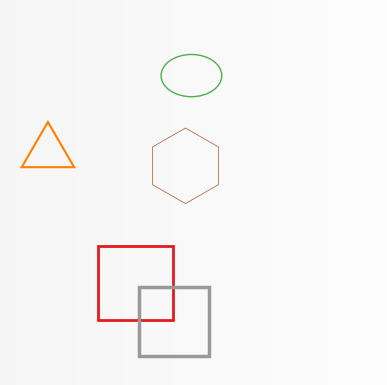[{"shape": "square", "thickness": 2, "radius": 0.48, "center": [0.349, 0.266]}, {"shape": "oval", "thickness": 1, "radius": 0.39, "center": [0.494, 0.804]}, {"shape": "triangle", "thickness": 1.5, "radius": 0.39, "center": [0.124, 0.605]}, {"shape": "hexagon", "thickness": 0.5, "radius": 0.49, "center": [0.479, 0.569]}, {"shape": "square", "thickness": 2.5, "radius": 0.45, "center": [0.448, 0.166]}]